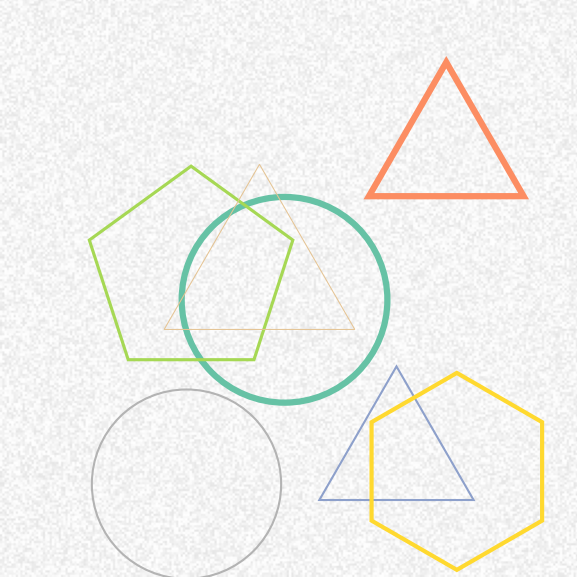[{"shape": "circle", "thickness": 3, "radius": 0.89, "center": [0.493, 0.48]}, {"shape": "triangle", "thickness": 3, "radius": 0.77, "center": [0.773, 0.737]}, {"shape": "triangle", "thickness": 1, "radius": 0.77, "center": [0.687, 0.21]}, {"shape": "pentagon", "thickness": 1.5, "radius": 0.93, "center": [0.331, 0.526]}, {"shape": "hexagon", "thickness": 2, "radius": 0.85, "center": [0.791, 0.183]}, {"shape": "triangle", "thickness": 0.5, "radius": 0.95, "center": [0.449, 0.524]}, {"shape": "circle", "thickness": 1, "radius": 0.82, "center": [0.323, 0.161]}]